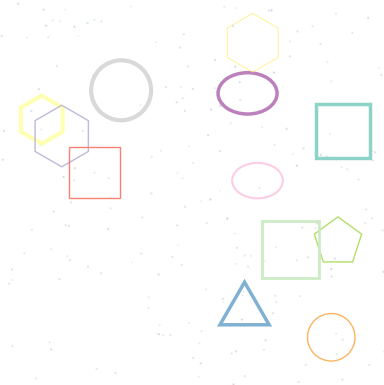[{"shape": "square", "thickness": 2.5, "radius": 0.35, "center": [0.891, 0.66]}, {"shape": "hexagon", "thickness": 3, "radius": 0.31, "center": [0.108, 0.689]}, {"shape": "hexagon", "thickness": 1, "radius": 0.4, "center": [0.16, 0.647]}, {"shape": "square", "thickness": 1, "radius": 0.33, "center": [0.245, 0.552]}, {"shape": "triangle", "thickness": 2.5, "radius": 0.37, "center": [0.635, 0.193]}, {"shape": "circle", "thickness": 1, "radius": 0.31, "center": [0.86, 0.124]}, {"shape": "pentagon", "thickness": 1, "radius": 0.32, "center": [0.878, 0.372]}, {"shape": "oval", "thickness": 1.5, "radius": 0.33, "center": [0.669, 0.531]}, {"shape": "circle", "thickness": 3, "radius": 0.39, "center": [0.315, 0.765]}, {"shape": "oval", "thickness": 2.5, "radius": 0.38, "center": [0.643, 0.757]}, {"shape": "square", "thickness": 2, "radius": 0.37, "center": [0.754, 0.352]}, {"shape": "hexagon", "thickness": 0.5, "radius": 0.38, "center": [0.656, 0.889]}]